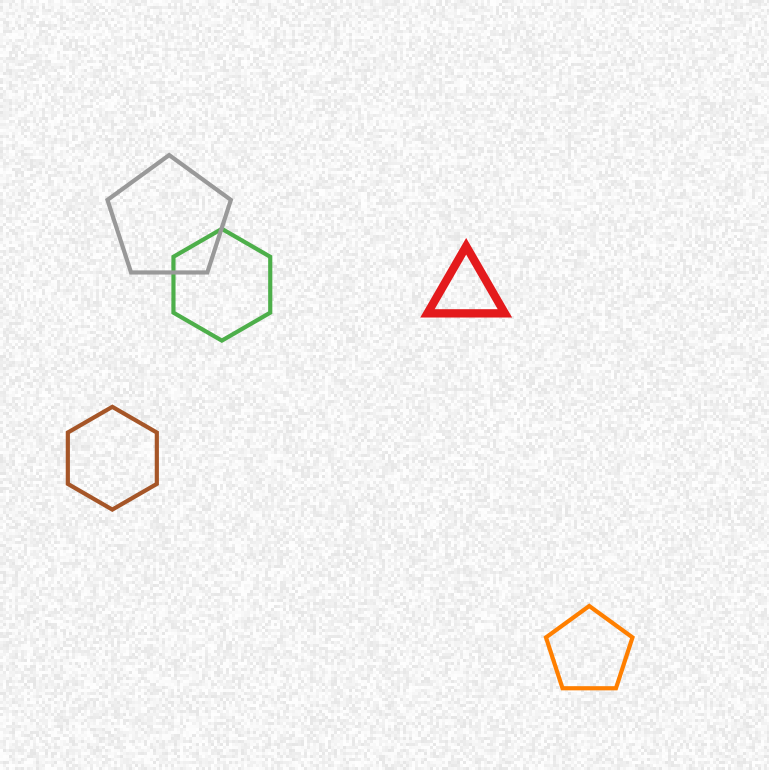[{"shape": "triangle", "thickness": 3, "radius": 0.29, "center": [0.605, 0.622]}, {"shape": "hexagon", "thickness": 1.5, "radius": 0.36, "center": [0.288, 0.63]}, {"shape": "pentagon", "thickness": 1.5, "radius": 0.3, "center": [0.765, 0.154]}, {"shape": "hexagon", "thickness": 1.5, "radius": 0.33, "center": [0.146, 0.405]}, {"shape": "pentagon", "thickness": 1.5, "radius": 0.42, "center": [0.22, 0.714]}]